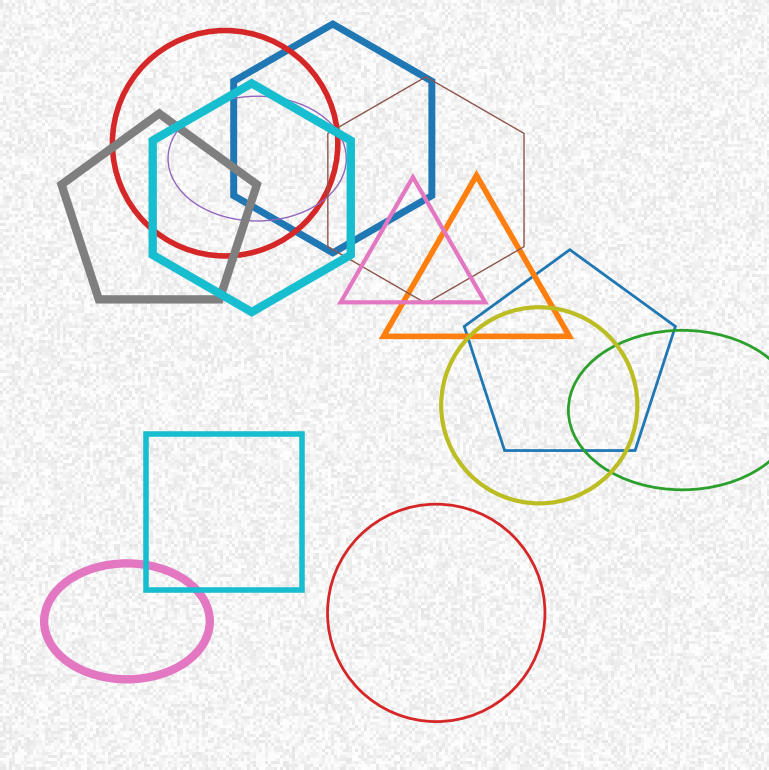[{"shape": "pentagon", "thickness": 1, "radius": 0.72, "center": [0.74, 0.532]}, {"shape": "hexagon", "thickness": 2.5, "radius": 0.74, "center": [0.432, 0.82]}, {"shape": "triangle", "thickness": 2, "radius": 0.7, "center": [0.619, 0.633]}, {"shape": "oval", "thickness": 1, "radius": 0.74, "center": [0.886, 0.467]}, {"shape": "circle", "thickness": 2, "radius": 0.73, "center": [0.292, 0.814]}, {"shape": "circle", "thickness": 1, "radius": 0.71, "center": [0.567, 0.204]}, {"shape": "oval", "thickness": 0.5, "radius": 0.58, "center": [0.334, 0.794]}, {"shape": "hexagon", "thickness": 0.5, "radius": 0.74, "center": [0.553, 0.753]}, {"shape": "triangle", "thickness": 1.5, "radius": 0.54, "center": [0.536, 0.662]}, {"shape": "oval", "thickness": 3, "radius": 0.54, "center": [0.165, 0.193]}, {"shape": "pentagon", "thickness": 3, "radius": 0.67, "center": [0.207, 0.719]}, {"shape": "circle", "thickness": 1.5, "radius": 0.64, "center": [0.7, 0.474]}, {"shape": "hexagon", "thickness": 3, "radius": 0.74, "center": [0.327, 0.743]}, {"shape": "square", "thickness": 2, "radius": 0.51, "center": [0.291, 0.335]}]